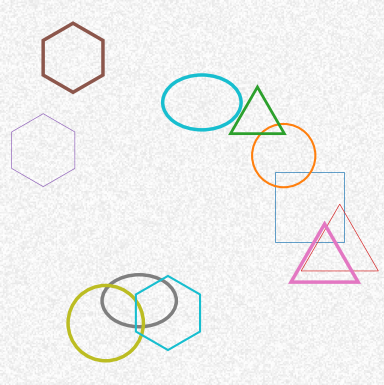[{"shape": "square", "thickness": 0.5, "radius": 0.45, "center": [0.803, 0.462]}, {"shape": "circle", "thickness": 1.5, "radius": 0.41, "center": [0.737, 0.596]}, {"shape": "triangle", "thickness": 2, "radius": 0.4, "center": [0.669, 0.693]}, {"shape": "triangle", "thickness": 0.5, "radius": 0.58, "center": [0.882, 0.354]}, {"shape": "hexagon", "thickness": 0.5, "radius": 0.47, "center": [0.112, 0.61]}, {"shape": "hexagon", "thickness": 2.5, "radius": 0.45, "center": [0.19, 0.85]}, {"shape": "triangle", "thickness": 2.5, "radius": 0.5, "center": [0.843, 0.318]}, {"shape": "oval", "thickness": 2.5, "radius": 0.48, "center": [0.362, 0.219]}, {"shape": "circle", "thickness": 2.5, "radius": 0.49, "center": [0.275, 0.161]}, {"shape": "oval", "thickness": 2.5, "radius": 0.51, "center": [0.524, 0.734]}, {"shape": "hexagon", "thickness": 1.5, "radius": 0.48, "center": [0.436, 0.187]}]